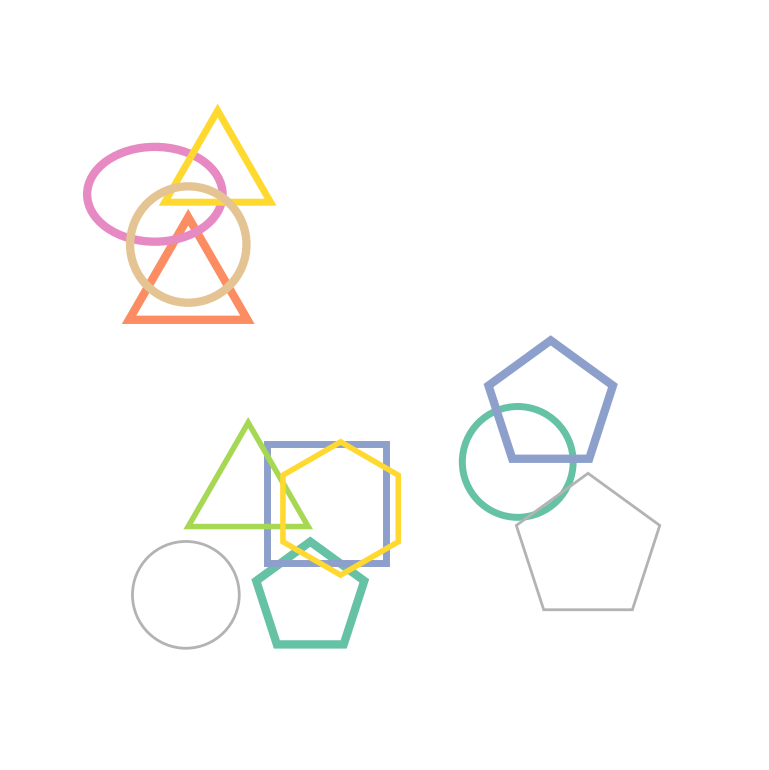[{"shape": "pentagon", "thickness": 3, "radius": 0.37, "center": [0.403, 0.223]}, {"shape": "circle", "thickness": 2.5, "radius": 0.36, "center": [0.672, 0.4]}, {"shape": "triangle", "thickness": 3, "radius": 0.44, "center": [0.244, 0.629]}, {"shape": "square", "thickness": 2.5, "radius": 0.39, "center": [0.424, 0.346]}, {"shape": "pentagon", "thickness": 3, "radius": 0.42, "center": [0.715, 0.473]}, {"shape": "oval", "thickness": 3, "radius": 0.44, "center": [0.201, 0.748]}, {"shape": "triangle", "thickness": 2, "radius": 0.45, "center": [0.322, 0.361]}, {"shape": "triangle", "thickness": 2.5, "radius": 0.4, "center": [0.283, 0.777]}, {"shape": "hexagon", "thickness": 2, "radius": 0.43, "center": [0.442, 0.34]}, {"shape": "circle", "thickness": 3, "radius": 0.38, "center": [0.245, 0.682]}, {"shape": "pentagon", "thickness": 1, "radius": 0.49, "center": [0.764, 0.287]}, {"shape": "circle", "thickness": 1, "radius": 0.35, "center": [0.241, 0.227]}]